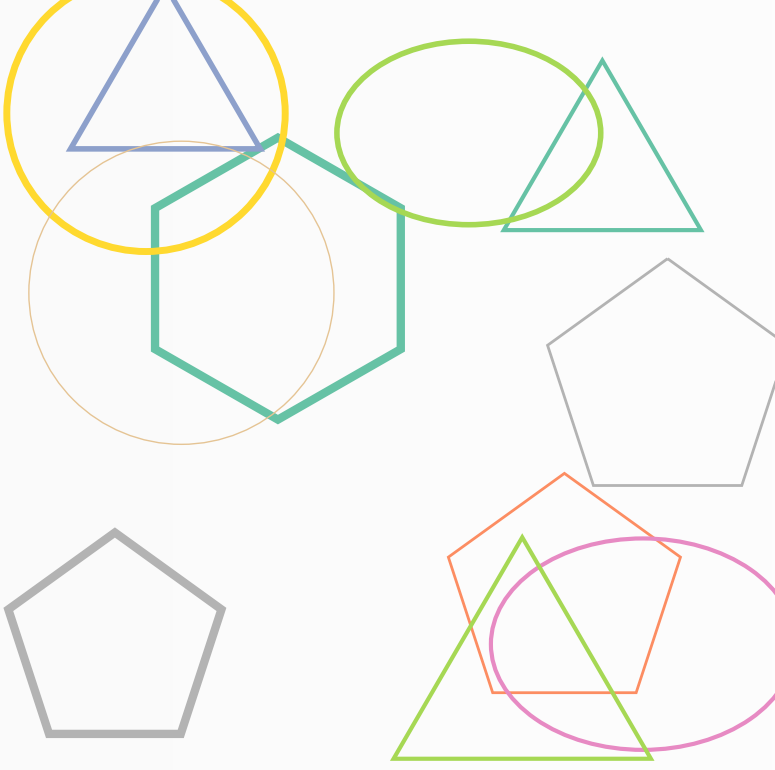[{"shape": "triangle", "thickness": 1.5, "radius": 0.73, "center": [0.777, 0.775]}, {"shape": "hexagon", "thickness": 3, "radius": 0.92, "center": [0.359, 0.638]}, {"shape": "pentagon", "thickness": 1, "radius": 0.79, "center": [0.728, 0.228]}, {"shape": "triangle", "thickness": 2, "radius": 0.71, "center": [0.213, 0.877]}, {"shape": "oval", "thickness": 1.5, "radius": 0.98, "center": [0.83, 0.163]}, {"shape": "triangle", "thickness": 1.5, "radius": 0.96, "center": [0.674, 0.11]}, {"shape": "oval", "thickness": 2, "radius": 0.85, "center": [0.605, 0.827]}, {"shape": "circle", "thickness": 2.5, "radius": 0.9, "center": [0.188, 0.853]}, {"shape": "circle", "thickness": 0.5, "radius": 0.98, "center": [0.234, 0.62]}, {"shape": "pentagon", "thickness": 3, "radius": 0.72, "center": [0.148, 0.164]}, {"shape": "pentagon", "thickness": 1, "radius": 0.81, "center": [0.861, 0.501]}]